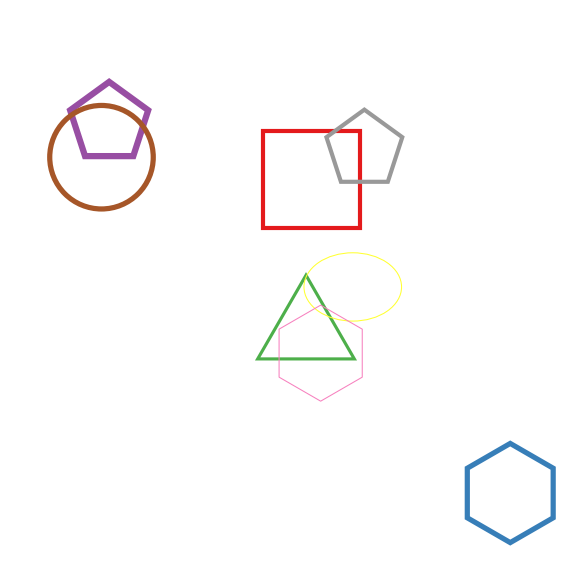[{"shape": "square", "thickness": 2, "radius": 0.42, "center": [0.539, 0.688]}, {"shape": "hexagon", "thickness": 2.5, "radius": 0.43, "center": [0.884, 0.145]}, {"shape": "triangle", "thickness": 1.5, "radius": 0.48, "center": [0.53, 0.426]}, {"shape": "pentagon", "thickness": 3, "radius": 0.36, "center": [0.189, 0.786]}, {"shape": "oval", "thickness": 0.5, "radius": 0.42, "center": [0.611, 0.502]}, {"shape": "circle", "thickness": 2.5, "radius": 0.45, "center": [0.176, 0.727]}, {"shape": "hexagon", "thickness": 0.5, "radius": 0.42, "center": [0.555, 0.388]}, {"shape": "pentagon", "thickness": 2, "radius": 0.35, "center": [0.631, 0.74]}]